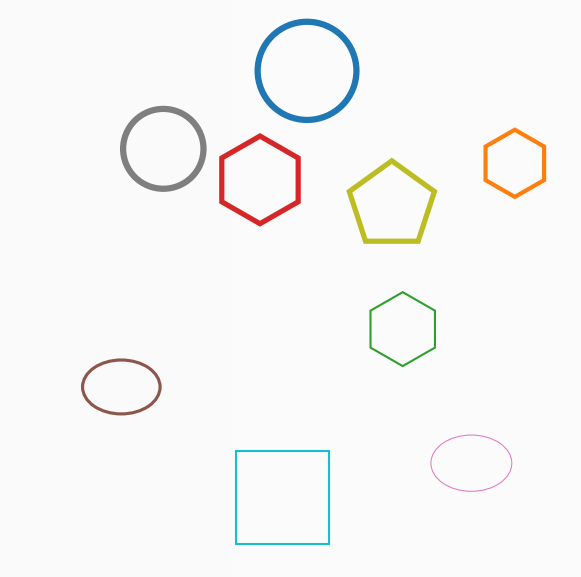[{"shape": "circle", "thickness": 3, "radius": 0.42, "center": [0.528, 0.876]}, {"shape": "hexagon", "thickness": 2, "radius": 0.29, "center": [0.886, 0.716]}, {"shape": "hexagon", "thickness": 1, "radius": 0.32, "center": [0.693, 0.429]}, {"shape": "hexagon", "thickness": 2.5, "radius": 0.38, "center": [0.447, 0.688]}, {"shape": "oval", "thickness": 1.5, "radius": 0.33, "center": [0.209, 0.329]}, {"shape": "oval", "thickness": 0.5, "radius": 0.35, "center": [0.811, 0.197]}, {"shape": "circle", "thickness": 3, "radius": 0.35, "center": [0.281, 0.741]}, {"shape": "pentagon", "thickness": 2.5, "radius": 0.38, "center": [0.674, 0.644]}, {"shape": "square", "thickness": 1, "radius": 0.4, "center": [0.487, 0.138]}]